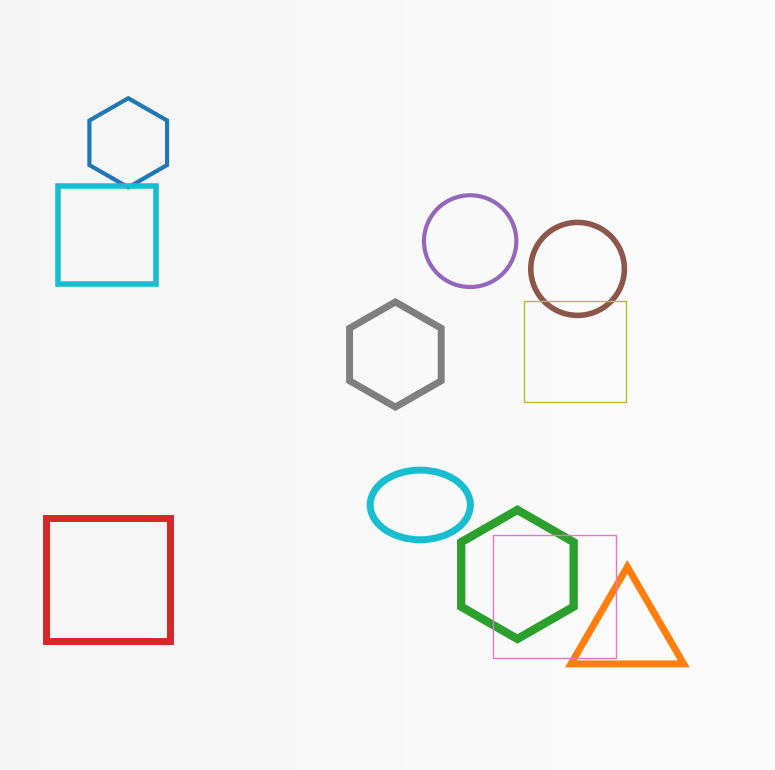[{"shape": "hexagon", "thickness": 1.5, "radius": 0.29, "center": [0.165, 0.815]}, {"shape": "triangle", "thickness": 2.5, "radius": 0.42, "center": [0.809, 0.18]}, {"shape": "hexagon", "thickness": 3, "radius": 0.42, "center": [0.668, 0.254]}, {"shape": "square", "thickness": 2.5, "radius": 0.4, "center": [0.139, 0.247]}, {"shape": "circle", "thickness": 1.5, "radius": 0.3, "center": [0.607, 0.687]}, {"shape": "circle", "thickness": 2, "radius": 0.3, "center": [0.745, 0.651]}, {"shape": "square", "thickness": 0.5, "radius": 0.4, "center": [0.716, 0.225]}, {"shape": "hexagon", "thickness": 2.5, "radius": 0.34, "center": [0.51, 0.54]}, {"shape": "square", "thickness": 0.5, "radius": 0.33, "center": [0.742, 0.544]}, {"shape": "square", "thickness": 2, "radius": 0.32, "center": [0.138, 0.695]}, {"shape": "oval", "thickness": 2.5, "radius": 0.32, "center": [0.542, 0.344]}]